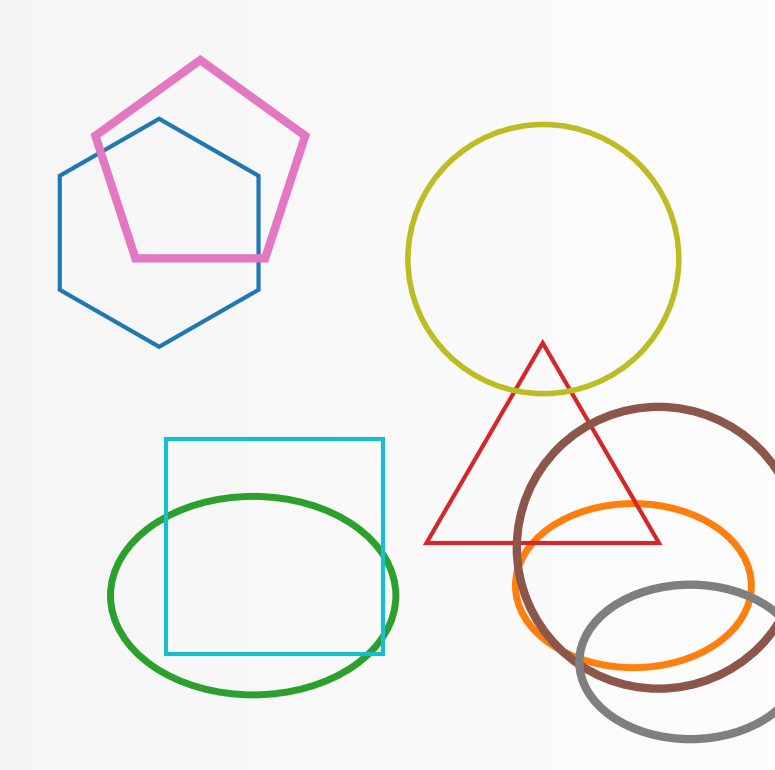[{"shape": "hexagon", "thickness": 1.5, "radius": 0.74, "center": [0.205, 0.698]}, {"shape": "oval", "thickness": 2.5, "radius": 0.76, "center": [0.817, 0.239]}, {"shape": "oval", "thickness": 2.5, "radius": 0.92, "center": [0.327, 0.226]}, {"shape": "triangle", "thickness": 1.5, "radius": 0.87, "center": [0.7, 0.381]}, {"shape": "circle", "thickness": 3, "radius": 0.91, "center": [0.85, 0.289]}, {"shape": "pentagon", "thickness": 3, "radius": 0.71, "center": [0.258, 0.78]}, {"shape": "oval", "thickness": 3, "radius": 0.72, "center": [0.891, 0.14]}, {"shape": "circle", "thickness": 2, "radius": 0.87, "center": [0.701, 0.664]}, {"shape": "square", "thickness": 1.5, "radius": 0.7, "center": [0.354, 0.29]}]